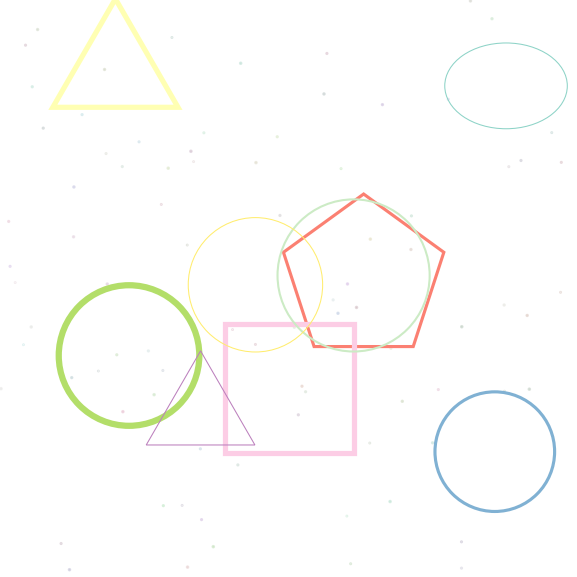[{"shape": "oval", "thickness": 0.5, "radius": 0.53, "center": [0.876, 0.85]}, {"shape": "triangle", "thickness": 2.5, "radius": 0.63, "center": [0.2, 0.876]}, {"shape": "pentagon", "thickness": 1.5, "radius": 0.73, "center": [0.63, 0.517]}, {"shape": "circle", "thickness": 1.5, "radius": 0.52, "center": [0.857, 0.217]}, {"shape": "circle", "thickness": 3, "radius": 0.61, "center": [0.223, 0.384]}, {"shape": "square", "thickness": 2.5, "radius": 0.56, "center": [0.501, 0.326]}, {"shape": "triangle", "thickness": 0.5, "radius": 0.54, "center": [0.347, 0.283]}, {"shape": "circle", "thickness": 1, "radius": 0.66, "center": [0.612, 0.522]}, {"shape": "circle", "thickness": 0.5, "radius": 0.58, "center": [0.442, 0.506]}]